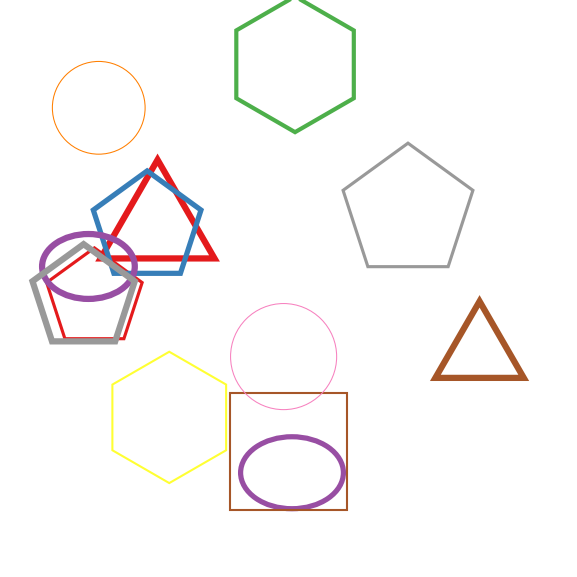[{"shape": "pentagon", "thickness": 1.5, "radius": 0.43, "center": [0.163, 0.483]}, {"shape": "triangle", "thickness": 3, "radius": 0.57, "center": [0.273, 0.609]}, {"shape": "pentagon", "thickness": 2.5, "radius": 0.49, "center": [0.255, 0.605]}, {"shape": "hexagon", "thickness": 2, "radius": 0.59, "center": [0.511, 0.888]}, {"shape": "oval", "thickness": 3, "radius": 0.4, "center": [0.153, 0.538]}, {"shape": "oval", "thickness": 2.5, "radius": 0.45, "center": [0.506, 0.181]}, {"shape": "circle", "thickness": 0.5, "radius": 0.4, "center": [0.171, 0.812]}, {"shape": "hexagon", "thickness": 1, "radius": 0.57, "center": [0.293, 0.276]}, {"shape": "triangle", "thickness": 3, "radius": 0.44, "center": [0.83, 0.389]}, {"shape": "square", "thickness": 1, "radius": 0.51, "center": [0.499, 0.217]}, {"shape": "circle", "thickness": 0.5, "radius": 0.46, "center": [0.491, 0.382]}, {"shape": "pentagon", "thickness": 1.5, "radius": 0.59, "center": [0.706, 0.633]}, {"shape": "pentagon", "thickness": 3, "radius": 0.47, "center": [0.145, 0.483]}]